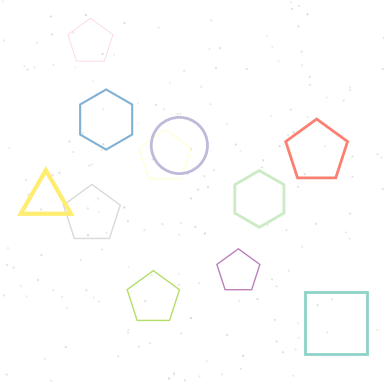[{"shape": "square", "thickness": 2, "radius": 0.4, "center": [0.874, 0.16]}, {"shape": "pentagon", "thickness": 0.5, "radius": 0.36, "center": [0.429, 0.593]}, {"shape": "circle", "thickness": 2, "radius": 0.37, "center": [0.466, 0.622]}, {"shape": "pentagon", "thickness": 2, "radius": 0.42, "center": [0.822, 0.606]}, {"shape": "hexagon", "thickness": 1.5, "radius": 0.39, "center": [0.276, 0.69]}, {"shape": "pentagon", "thickness": 1, "radius": 0.36, "center": [0.398, 0.226]}, {"shape": "pentagon", "thickness": 0.5, "radius": 0.31, "center": [0.235, 0.891]}, {"shape": "pentagon", "thickness": 1, "radius": 0.39, "center": [0.239, 0.443]}, {"shape": "pentagon", "thickness": 1, "radius": 0.29, "center": [0.619, 0.295]}, {"shape": "hexagon", "thickness": 2, "radius": 0.37, "center": [0.674, 0.483]}, {"shape": "triangle", "thickness": 3, "radius": 0.38, "center": [0.119, 0.482]}]